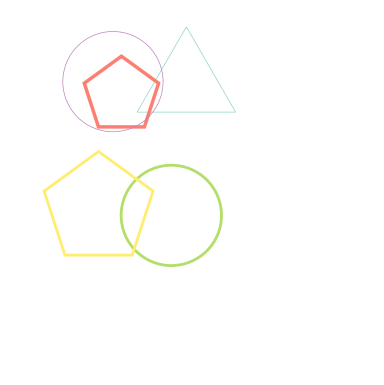[{"shape": "triangle", "thickness": 0.5, "radius": 0.74, "center": [0.484, 0.783]}, {"shape": "pentagon", "thickness": 2.5, "radius": 0.51, "center": [0.315, 0.752]}, {"shape": "circle", "thickness": 2, "radius": 0.65, "center": [0.445, 0.441]}, {"shape": "circle", "thickness": 0.5, "radius": 0.65, "center": [0.293, 0.788]}, {"shape": "pentagon", "thickness": 2, "radius": 0.74, "center": [0.256, 0.458]}]